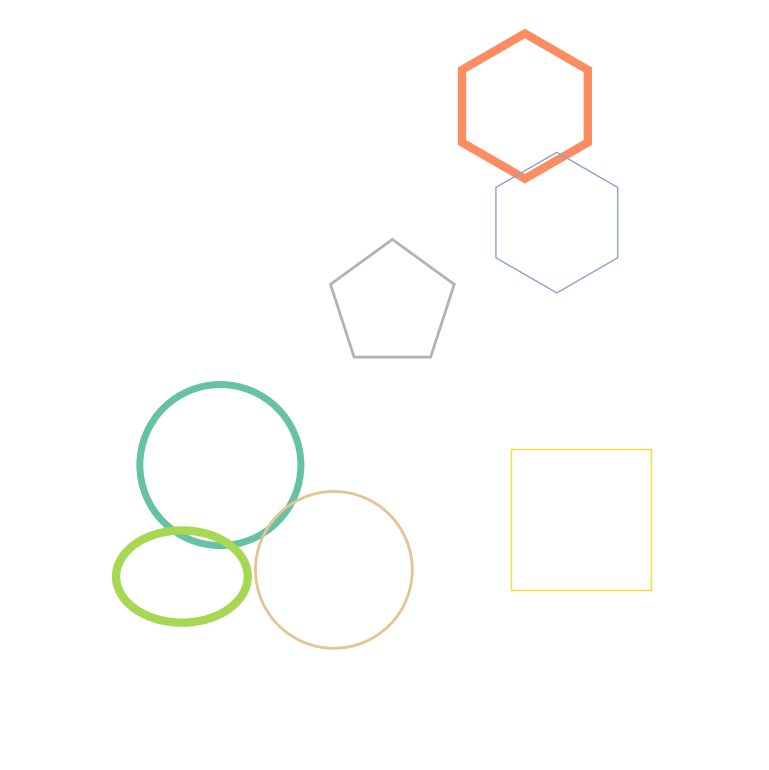[{"shape": "circle", "thickness": 2.5, "radius": 0.52, "center": [0.286, 0.396]}, {"shape": "hexagon", "thickness": 3, "radius": 0.47, "center": [0.682, 0.862]}, {"shape": "hexagon", "thickness": 0.5, "radius": 0.46, "center": [0.723, 0.711]}, {"shape": "oval", "thickness": 3, "radius": 0.43, "center": [0.236, 0.251]}, {"shape": "square", "thickness": 0.5, "radius": 0.46, "center": [0.754, 0.325]}, {"shape": "circle", "thickness": 1, "radius": 0.51, "center": [0.434, 0.26]}, {"shape": "pentagon", "thickness": 1, "radius": 0.42, "center": [0.51, 0.605]}]